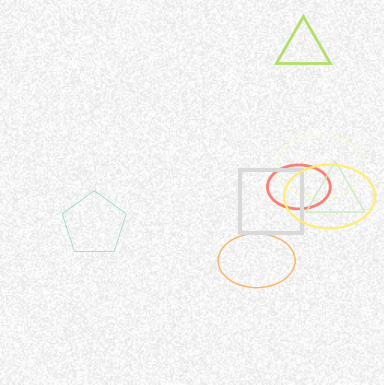[{"shape": "pentagon", "thickness": 0.5, "radius": 0.44, "center": [0.245, 0.417]}, {"shape": "oval", "thickness": 0.5, "radius": 0.58, "center": [0.834, 0.568]}, {"shape": "oval", "thickness": 2, "radius": 0.41, "center": [0.776, 0.514]}, {"shape": "oval", "thickness": 1, "radius": 0.5, "center": [0.667, 0.323]}, {"shape": "triangle", "thickness": 2, "radius": 0.41, "center": [0.788, 0.876]}, {"shape": "square", "thickness": 3, "radius": 0.41, "center": [0.704, 0.477]}, {"shape": "triangle", "thickness": 1, "radius": 0.44, "center": [0.871, 0.493]}, {"shape": "oval", "thickness": 1.5, "radius": 0.59, "center": [0.856, 0.49]}]